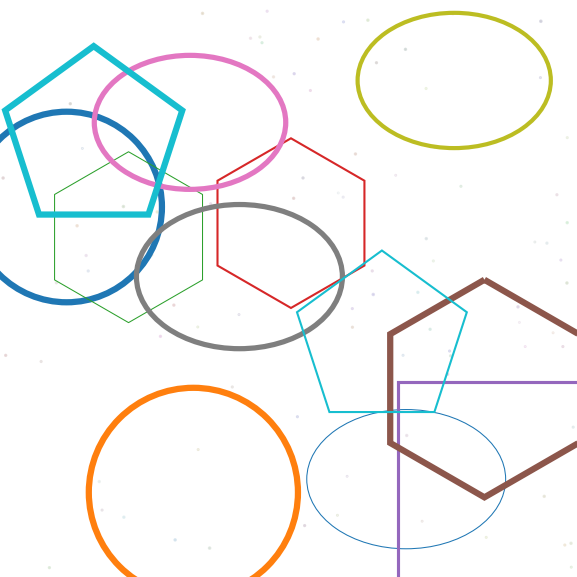[{"shape": "oval", "thickness": 0.5, "radius": 0.86, "center": [0.703, 0.169]}, {"shape": "circle", "thickness": 3, "radius": 0.82, "center": [0.115, 0.641]}, {"shape": "circle", "thickness": 3, "radius": 0.91, "center": [0.335, 0.147]}, {"shape": "hexagon", "thickness": 0.5, "radius": 0.74, "center": [0.223, 0.588]}, {"shape": "hexagon", "thickness": 1, "radius": 0.73, "center": [0.504, 0.613]}, {"shape": "square", "thickness": 1.5, "radius": 0.91, "center": [0.872, 0.155]}, {"shape": "hexagon", "thickness": 3, "radius": 0.94, "center": [0.839, 0.326]}, {"shape": "oval", "thickness": 2.5, "radius": 0.83, "center": [0.329, 0.787]}, {"shape": "oval", "thickness": 2.5, "radius": 0.89, "center": [0.415, 0.52]}, {"shape": "oval", "thickness": 2, "radius": 0.84, "center": [0.787, 0.86]}, {"shape": "pentagon", "thickness": 3, "radius": 0.81, "center": [0.162, 0.758]}, {"shape": "pentagon", "thickness": 1, "radius": 0.77, "center": [0.661, 0.411]}]